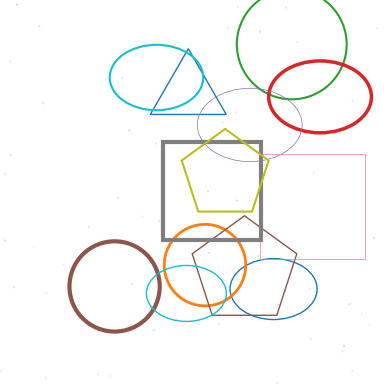[{"shape": "oval", "thickness": 1, "radius": 0.57, "center": [0.711, 0.249]}, {"shape": "triangle", "thickness": 1, "radius": 0.57, "center": [0.489, 0.76]}, {"shape": "circle", "thickness": 2, "radius": 0.53, "center": [0.532, 0.311]}, {"shape": "circle", "thickness": 1.5, "radius": 0.71, "center": [0.758, 0.885]}, {"shape": "oval", "thickness": 2.5, "radius": 0.67, "center": [0.831, 0.748]}, {"shape": "oval", "thickness": 0.5, "radius": 0.68, "center": [0.649, 0.675]}, {"shape": "pentagon", "thickness": 1, "radius": 0.71, "center": [0.635, 0.297]}, {"shape": "circle", "thickness": 3, "radius": 0.59, "center": [0.298, 0.256]}, {"shape": "square", "thickness": 0.5, "radius": 0.68, "center": [0.813, 0.464]}, {"shape": "square", "thickness": 3, "radius": 0.63, "center": [0.551, 0.505]}, {"shape": "pentagon", "thickness": 1.5, "radius": 0.59, "center": [0.585, 0.546]}, {"shape": "oval", "thickness": 1, "radius": 0.52, "center": [0.484, 0.238]}, {"shape": "oval", "thickness": 1.5, "radius": 0.61, "center": [0.406, 0.799]}]